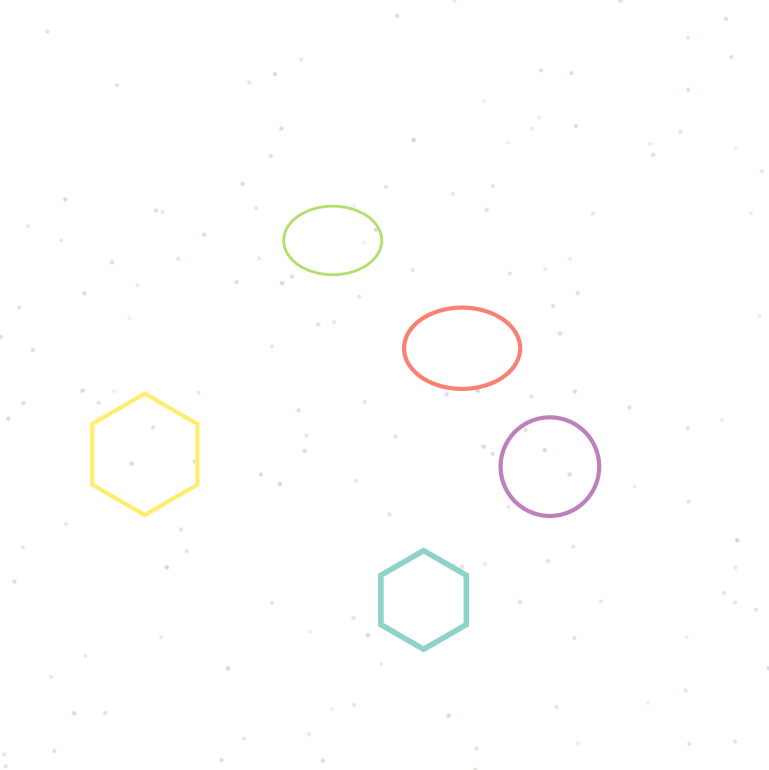[{"shape": "hexagon", "thickness": 2, "radius": 0.32, "center": [0.55, 0.221]}, {"shape": "oval", "thickness": 1.5, "radius": 0.38, "center": [0.6, 0.548]}, {"shape": "oval", "thickness": 1, "radius": 0.32, "center": [0.432, 0.688]}, {"shape": "circle", "thickness": 1.5, "radius": 0.32, "center": [0.714, 0.394]}, {"shape": "hexagon", "thickness": 1.5, "radius": 0.39, "center": [0.188, 0.41]}]